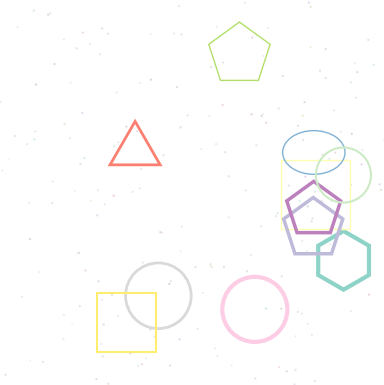[{"shape": "hexagon", "thickness": 3, "radius": 0.38, "center": [0.892, 0.324]}, {"shape": "square", "thickness": 1, "radius": 0.45, "center": [0.82, 0.495]}, {"shape": "pentagon", "thickness": 2.5, "radius": 0.4, "center": [0.814, 0.406]}, {"shape": "triangle", "thickness": 2, "radius": 0.38, "center": [0.351, 0.609]}, {"shape": "oval", "thickness": 1, "radius": 0.41, "center": [0.815, 0.604]}, {"shape": "pentagon", "thickness": 1, "radius": 0.42, "center": [0.622, 0.859]}, {"shape": "circle", "thickness": 3, "radius": 0.42, "center": [0.662, 0.196]}, {"shape": "circle", "thickness": 2, "radius": 0.43, "center": [0.411, 0.232]}, {"shape": "pentagon", "thickness": 2.5, "radius": 0.37, "center": [0.815, 0.455]}, {"shape": "circle", "thickness": 1.5, "radius": 0.36, "center": [0.892, 0.545]}, {"shape": "square", "thickness": 1.5, "radius": 0.38, "center": [0.328, 0.162]}]